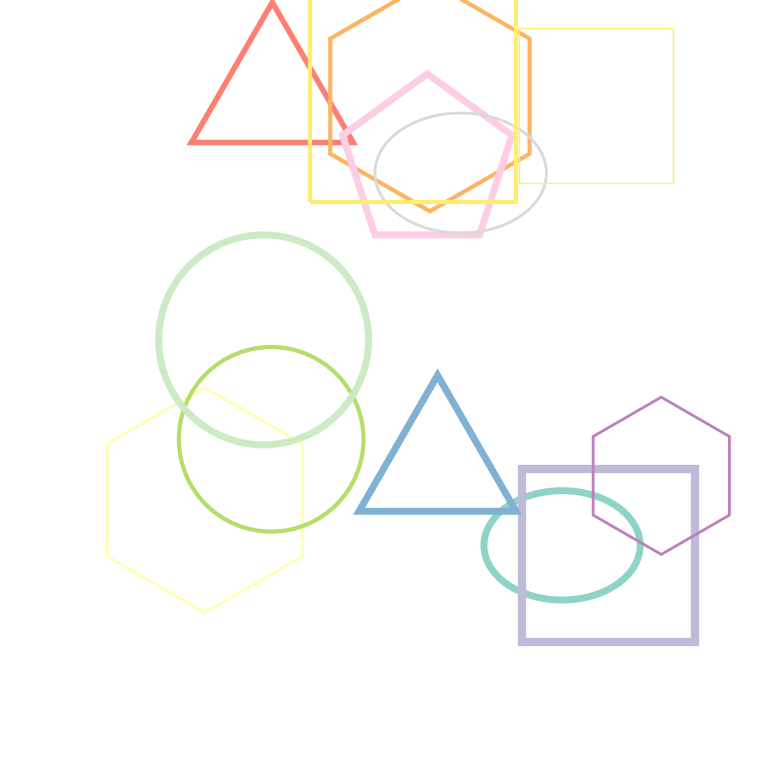[{"shape": "oval", "thickness": 2.5, "radius": 0.51, "center": [0.73, 0.292]}, {"shape": "hexagon", "thickness": 1, "radius": 0.73, "center": [0.266, 0.351]}, {"shape": "square", "thickness": 3, "radius": 0.56, "center": [0.79, 0.279]}, {"shape": "triangle", "thickness": 2, "radius": 0.61, "center": [0.354, 0.876]}, {"shape": "triangle", "thickness": 2.5, "radius": 0.59, "center": [0.568, 0.395]}, {"shape": "hexagon", "thickness": 1.5, "radius": 0.75, "center": [0.558, 0.875]}, {"shape": "circle", "thickness": 1.5, "radius": 0.6, "center": [0.352, 0.429]}, {"shape": "pentagon", "thickness": 2.5, "radius": 0.58, "center": [0.555, 0.789]}, {"shape": "oval", "thickness": 1, "radius": 0.56, "center": [0.598, 0.775]}, {"shape": "hexagon", "thickness": 1, "radius": 0.51, "center": [0.859, 0.382]}, {"shape": "circle", "thickness": 2.5, "radius": 0.68, "center": [0.342, 0.559]}, {"shape": "square", "thickness": 0.5, "radius": 0.5, "center": [0.775, 0.863]}, {"shape": "square", "thickness": 1.5, "radius": 0.67, "center": [0.536, 0.871]}]